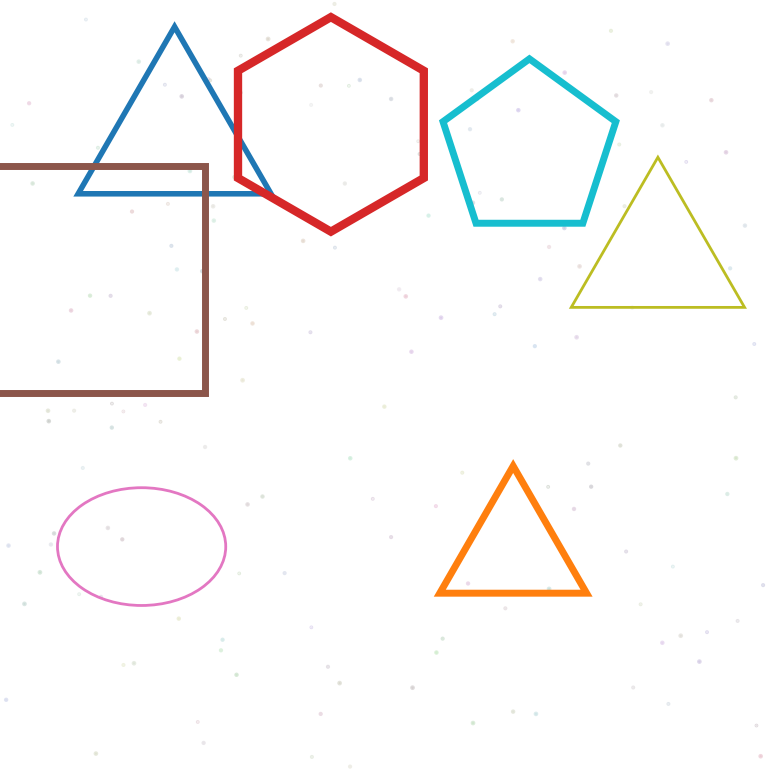[{"shape": "triangle", "thickness": 2, "radius": 0.72, "center": [0.227, 0.821]}, {"shape": "triangle", "thickness": 2.5, "radius": 0.55, "center": [0.666, 0.285]}, {"shape": "hexagon", "thickness": 3, "radius": 0.7, "center": [0.43, 0.838]}, {"shape": "square", "thickness": 2.5, "radius": 0.74, "center": [0.119, 0.637]}, {"shape": "oval", "thickness": 1, "radius": 0.55, "center": [0.184, 0.29]}, {"shape": "triangle", "thickness": 1, "radius": 0.65, "center": [0.854, 0.666]}, {"shape": "pentagon", "thickness": 2.5, "radius": 0.59, "center": [0.688, 0.806]}]